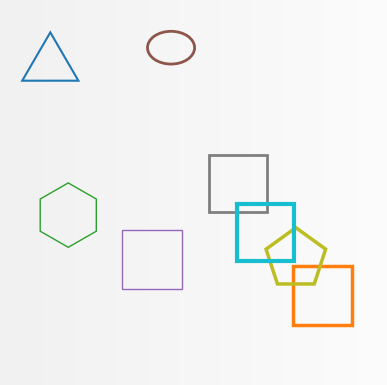[{"shape": "triangle", "thickness": 1.5, "radius": 0.42, "center": [0.13, 0.832]}, {"shape": "square", "thickness": 2.5, "radius": 0.38, "center": [0.832, 0.232]}, {"shape": "hexagon", "thickness": 1, "radius": 0.42, "center": [0.176, 0.441]}, {"shape": "square", "thickness": 1, "radius": 0.39, "center": [0.393, 0.325]}, {"shape": "oval", "thickness": 2, "radius": 0.3, "center": [0.441, 0.876]}, {"shape": "square", "thickness": 2, "radius": 0.37, "center": [0.613, 0.523]}, {"shape": "pentagon", "thickness": 2.5, "radius": 0.4, "center": [0.763, 0.328]}, {"shape": "square", "thickness": 3, "radius": 0.37, "center": [0.686, 0.396]}]